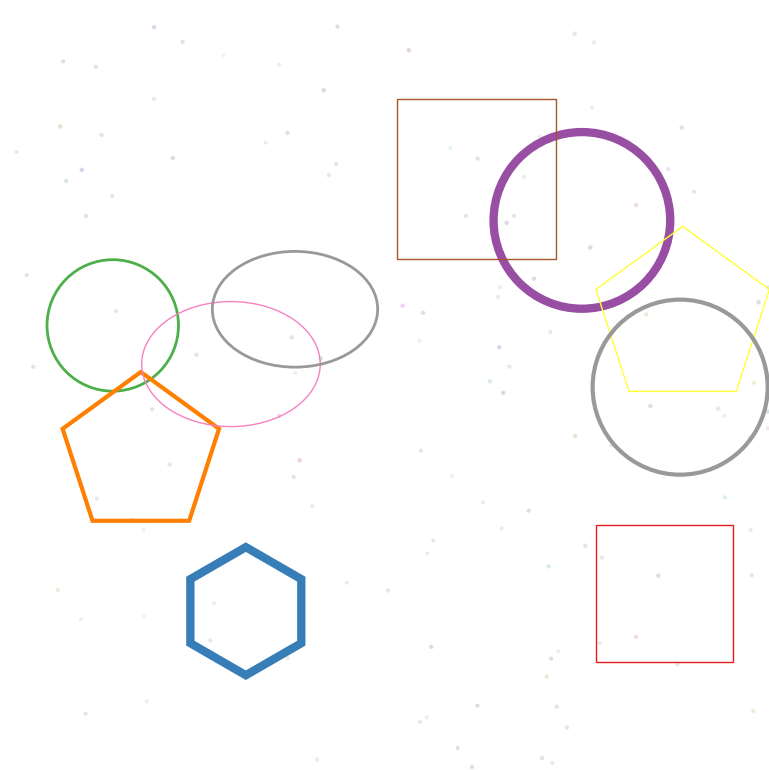[{"shape": "square", "thickness": 0.5, "radius": 0.44, "center": [0.864, 0.23]}, {"shape": "hexagon", "thickness": 3, "radius": 0.42, "center": [0.319, 0.206]}, {"shape": "circle", "thickness": 1, "radius": 0.43, "center": [0.146, 0.577]}, {"shape": "circle", "thickness": 3, "radius": 0.57, "center": [0.756, 0.714]}, {"shape": "pentagon", "thickness": 1.5, "radius": 0.53, "center": [0.183, 0.41]}, {"shape": "pentagon", "thickness": 0.5, "radius": 0.59, "center": [0.887, 0.588]}, {"shape": "square", "thickness": 0.5, "radius": 0.52, "center": [0.619, 0.768]}, {"shape": "oval", "thickness": 0.5, "radius": 0.58, "center": [0.3, 0.527]}, {"shape": "circle", "thickness": 1.5, "radius": 0.57, "center": [0.883, 0.497]}, {"shape": "oval", "thickness": 1, "radius": 0.54, "center": [0.383, 0.598]}]